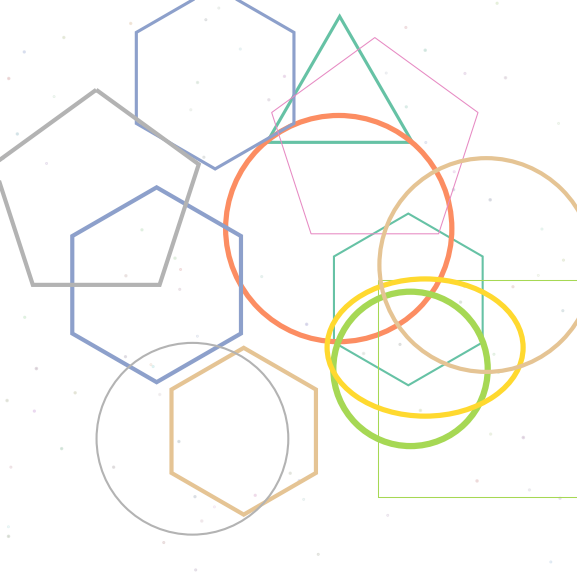[{"shape": "hexagon", "thickness": 1, "radius": 0.74, "center": [0.707, 0.481]}, {"shape": "triangle", "thickness": 1.5, "radius": 0.73, "center": [0.588, 0.825]}, {"shape": "circle", "thickness": 2.5, "radius": 0.98, "center": [0.587, 0.603]}, {"shape": "hexagon", "thickness": 1.5, "radius": 0.79, "center": [0.373, 0.864]}, {"shape": "hexagon", "thickness": 2, "radius": 0.84, "center": [0.271, 0.506]}, {"shape": "pentagon", "thickness": 0.5, "radius": 0.94, "center": [0.649, 0.746]}, {"shape": "square", "thickness": 0.5, "radius": 0.94, "center": [0.843, 0.327]}, {"shape": "circle", "thickness": 3, "radius": 0.67, "center": [0.711, 0.36]}, {"shape": "oval", "thickness": 2.5, "radius": 0.85, "center": [0.736, 0.397]}, {"shape": "circle", "thickness": 2, "radius": 0.93, "center": [0.842, 0.54]}, {"shape": "hexagon", "thickness": 2, "radius": 0.72, "center": [0.422, 0.252]}, {"shape": "pentagon", "thickness": 2, "radius": 0.93, "center": [0.167, 0.657]}, {"shape": "circle", "thickness": 1, "radius": 0.83, "center": [0.333, 0.239]}]